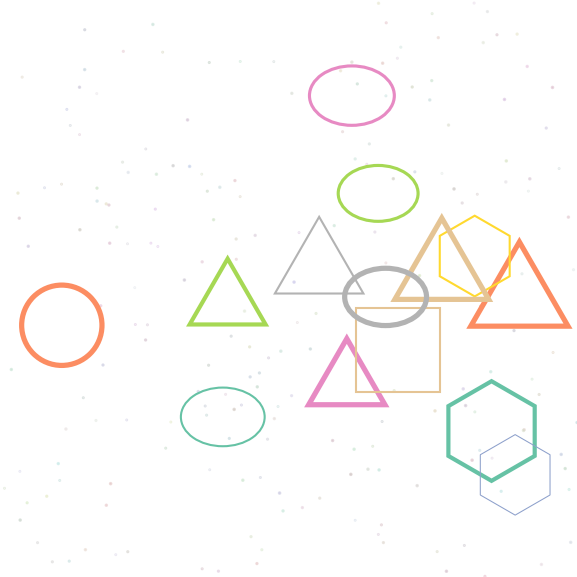[{"shape": "oval", "thickness": 1, "radius": 0.36, "center": [0.386, 0.277]}, {"shape": "hexagon", "thickness": 2, "radius": 0.43, "center": [0.851, 0.253]}, {"shape": "circle", "thickness": 2.5, "radius": 0.35, "center": [0.107, 0.436]}, {"shape": "triangle", "thickness": 2.5, "radius": 0.49, "center": [0.899, 0.483]}, {"shape": "hexagon", "thickness": 0.5, "radius": 0.35, "center": [0.892, 0.177]}, {"shape": "oval", "thickness": 1.5, "radius": 0.37, "center": [0.609, 0.834]}, {"shape": "triangle", "thickness": 2.5, "radius": 0.38, "center": [0.601, 0.336]}, {"shape": "triangle", "thickness": 2, "radius": 0.38, "center": [0.394, 0.475]}, {"shape": "oval", "thickness": 1.5, "radius": 0.35, "center": [0.655, 0.664]}, {"shape": "hexagon", "thickness": 1, "radius": 0.35, "center": [0.822, 0.556]}, {"shape": "square", "thickness": 1, "radius": 0.36, "center": [0.689, 0.392]}, {"shape": "triangle", "thickness": 2.5, "radius": 0.47, "center": [0.765, 0.528]}, {"shape": "triangle", "thickness": 1, "radius": 0.44, "center": [0.553, 0.535]}, {"shape": "oval", "thickness": 2.5, "radius": 0.35, "center": [0.668, 0.485]}]